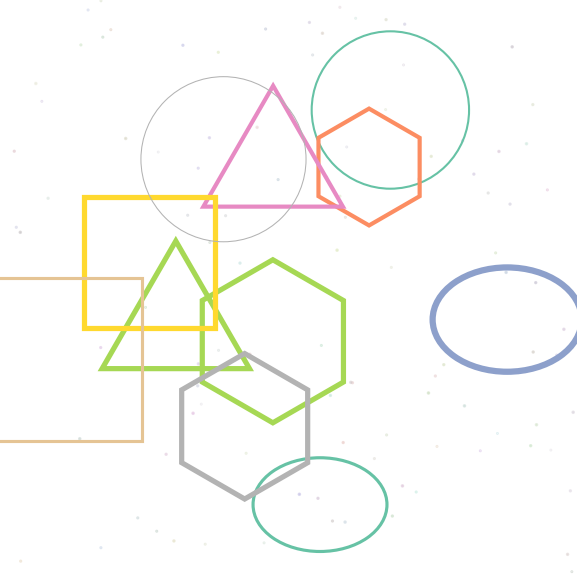[{"shape": "oval", "thickness": 1.5, "radius": 0.58, "center": [0.554, 0.125]}, {"shape": "circle", "thickness": 1, "radius": 0.68, "center": [0.676, 0.809]}, {"shape": "hexagon", "thickness": 2, "radius": 0.51, "center": [0.639, 0.71]}, {"shape": "oval", "thickness": 3, "radius": 0.65, "center": [0.878, 0.446]}, {"shape": "triangle", "thickness": 2, "radius": 0.7, "center": [0.473, 0.711]}, {"shape": "triangle", "thickness": 2.5, "radius": 0.74, "center": [0.304, 0.434]}, {"shape": "hexagon", "thickness": 2.5, "radius": 0.71, "center": [0.472, 0.408]}, {"shape": "square", "thickness": 2.5, "radius": 0.57, "center": [0.258, 0.545]}, {"shape": "square", "thickness": 1.5, "radius": 0.71, "center": [0.105, 0.376]}, {"shape": "hexagon", "thickness": 2.5, "radius": 0.63, "center": [0.424, 0.261]}, {"shape": "circle", "thickness": 0.5, "radius": 0.71, "center": [0.387, 0.723]}]